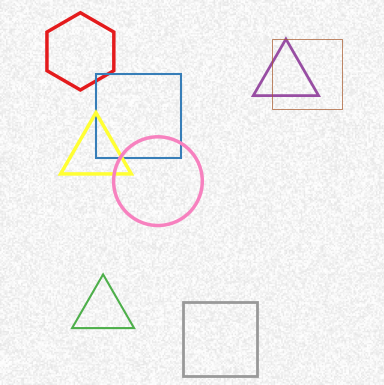[{"shape": "hexagon", "thickness": 2.5, "radius": 0.5, "center": [0.209, 0.867]}, {"shape": "square", "thickness": 1.5, "radius": 0.55, "center": [0.36, 0.699]}, {"shape": "triangle", "thickness": 1.5, "radius": 0.46, "center": [0.268, 0.194]}, {"shape": "triangle", "thickness": 2, "radius": 0.49, "center": [0.743, 0.801]}, {"shape": "triangle", "thickness": 2.5, "radius": 0.53, "center": [0.249, 0.601]}, {"shape": "square", "thickness": 0.5, "radius": 0.46, "center": [0.798, 0.807]}, {"shape": "circle", "thickness": 2.5, "radius": 0.58, "center": [0.41, 0.529]}, {"shape": "square", "thickness": 2, "radius": 0.48, "center": [0.572, 0.119]}]